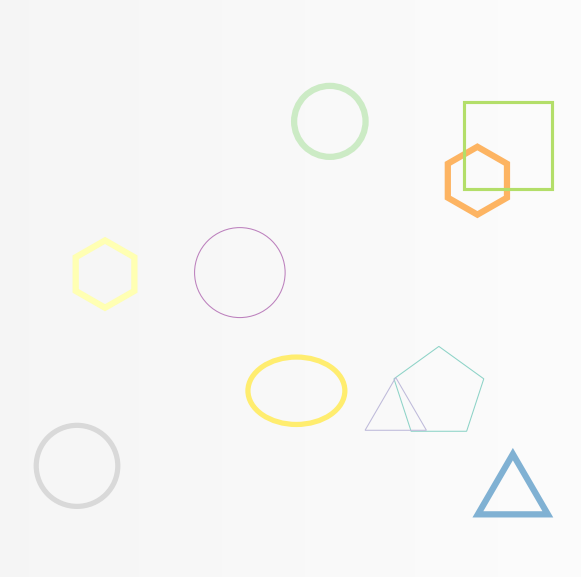[{"shape": "pentagon", "thickness": 0.5, "radius": 0.41, "center": [0.755, 0.318]}, {"shape": "hexagon", "thickness": 3, "radius": 0.29, "center": [0.181, 0.525]}, {"shape": "triangle", "thickness": 0.5, "radius": 0.3, "center": [0.681, 0.285]}, {"shape": "triangle", "thickness": 3, "radius": 0.35, "center": [0.882, 0.143]}, {"shape": "hexagon", "thickness": 3, "radius": 0.29, "center": [0.821, 0.686]}, {"shape": "square", "thickness": 1.5, "radius": 0.38, "center": [0.874, 0.747]}, {"shape": "circle", "thickness": 2.5, "radius": 0.35, "center": [0.132, 0.192]}, {"shape": "circle", "thickness": 0.5, "radius": 0.39, "center": [0.413, 0.527]}, {"shape": "circle", "thickness": 3, "radius": 0.31, "center": [0.567, 0.789]}, {"shape": "oval", "thickness": 2.5, "radius": 0.42, "center": [0.51, 0.322]}]